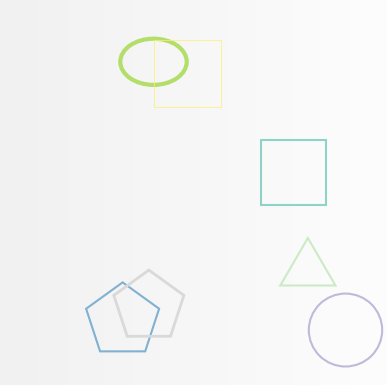[{"shape": "square", "thickness": 1.5, "radius": 0.42, "center": [0.757, 0.552]}, {"shape": "circle", "thickness": 1.5, "radius": 0.47, "center": [0.892, 0.143]}, {"shape": "pentagon", "thickness": 1.5, "radius": 0.5, "center": [0.316, 0.167]}, {"shape": "oval", "thickness": 3, "radius": 0.43, "center": [0.396, 0.84]}, {"shape": "pentagon", "thickness": 2, "radius": 0.48, "center": [0.384, 0.203]}, {"shape": "triangle", "thickness": 1.5, "radius": 0.41, "center": [0.794, 0.3]}, {"shape": "square", "thickness": 0.5, "radius": 0.43, "center": [0.483, 0.809]}]